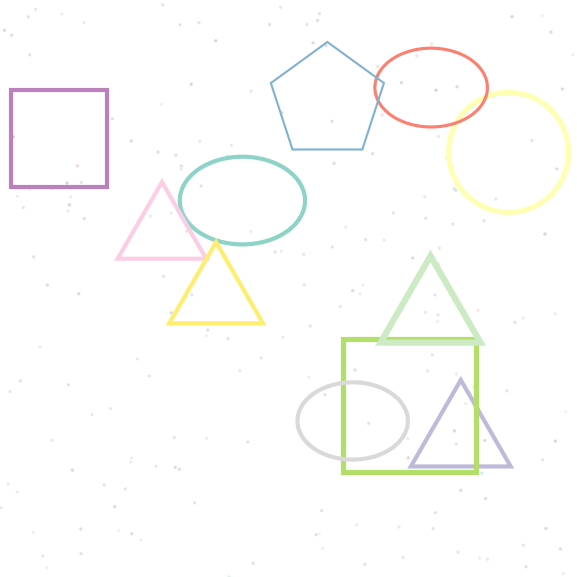[{"shape": "oval", "thickness": 2, "radius": 0.54, "center": [0.42, 0.652]}, {"shape": "circle", "thickness": 2.5, "radius": 0.52, "center": [0.881, 0.735]}, {"shape": "triangle", "thickness": 2, "radius": 0.5, "center": [0.798, 0.241]}, {"shape": "oval", "thickness": 1.5, "radius": 0.49, "center": [0.747, 0.848]}, {"shape": "pentagon", "thickness": 1, "radius": 0.51, "center": [0.567, 0.824]}, {"shape": "square", "thickness": 2.5, "radius": 0.58, "center": [0.709, 0.297]}, {"shape": "triangle", "thickness": 2, "radius": 0.44, "center": [0.28, 0.595]}, {"shape": "oval", "thickness": 2, "radius": 0.48, "center": [0.611, 0.27]}, {"shape": "square", "thickness": 2, "radius": 0.42, "center": [0.102, 0.759]}, {"shape": "triangle", "thickness": 3, "radius": 0.5, "center": [0.745, 0.456]}, {"shape": "triangle", "thickness": 2, "radius": 0.47, "center": [0.374, 0.486]}]